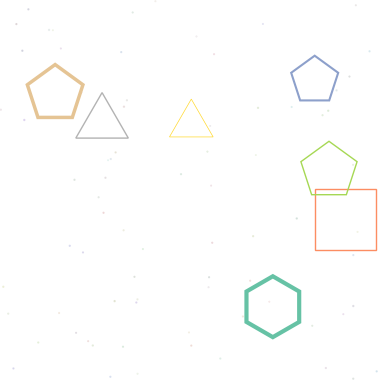[{"shape": "hexagon", "thickness": 3, "radius": 0.4, "center": [0.709, 0.203]}, {"shape": "square", "thickness": 1, "radius": 0.4, "center": [0.896, 0.429]}, {"shape": "pentagon", "thickness": 1.5, "radius": 0.32, "center": [0.817, 0.791]}, {"shape": "pentagon", "thickness": 1, "radius": 0.38, "center": [0.855, 0.556]}, {"shape": "triangle", "thickness": 0.5, "radius": 0.33, "center": [0.497, 0.677]}, {"shape": "pentagon", "thickness": 2.5, "radius": 0.38, "center": [0.143, 0.756]}, {"shape": "triangle", "thickness": 1, "radius": 0.39, "center": [0.265, 0.681]}]